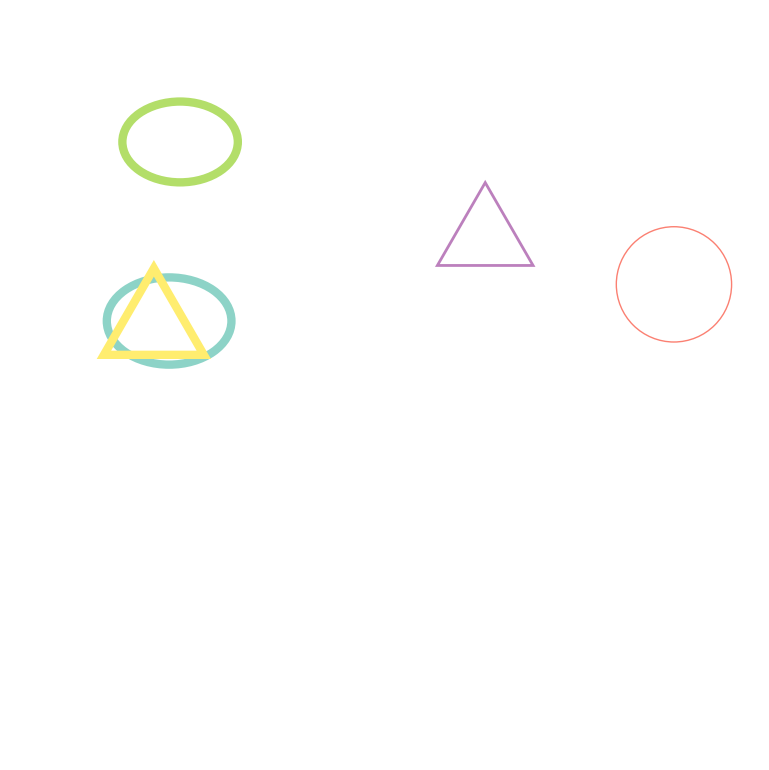[{"shape": "oval", "thickness": 3, "radius": 0.4, "center": [0.22, 0.583]}, {"shape": "circle", "thickness": 0.5, "radius": 0.37, "center": [0.875, 0.631]}, {"shape": "oval", "thickness": 3, "radius": 0.37, "center": [0.234, 0.816]}, {"shape": "triangle", "thickness": 1, "radius": 0.36, "center": [0.63, 0.691]}, {"shape": "triangle", "thickness": 3, "radius": 0.37, "center": [0.2, 0.577]}]